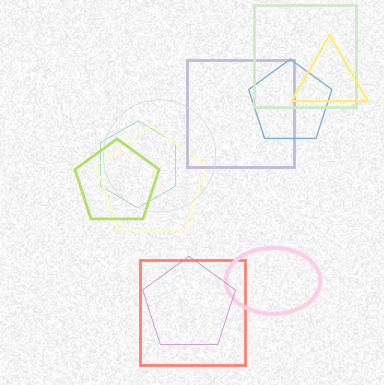[{"shape": "hexagon", "thickness": 0.5, "radius": 0.56, "center": [0.358, 0.573]}, {"shape": "pentagon", "thickness": 1, "radius": 0.75, "center": [0.393, 0.524]}, {"shape": "square", "thickness": 2, "radius": 0.69, "center": [0.625, 0.706]}, {"shape": "square", "thickness": 2, "radius": 0.68, "center": [0.5, 0.189]}, {"shape": "pentagon", "thickness": 1, "radius": 0.57, "center": [0.754, 0.732]}, {"shape": "pentagon", "thickness": 2, "radius": 0.57, "center": [0.304, 0.524]}, {"shape": "oval", "thickness": 3, "radius": 0.61, "center": [0.709, 0.271]}, {"shape": "circle", "thickness": 0.5, "radius": 0.73, "center": [0.414, 0.595]}, {"shape": "pentagon", "thickness": 0.5, "radius": 0.63, "center": [0.491, 0.208]}, {"shape": "square", "thickness": 2, "radius": 0.67, "center": [0.792, 0.855]}, {"shape": "triangle", "thickness": 1.5, "radius": 0.57, "center": [0.856, 0.794]}]